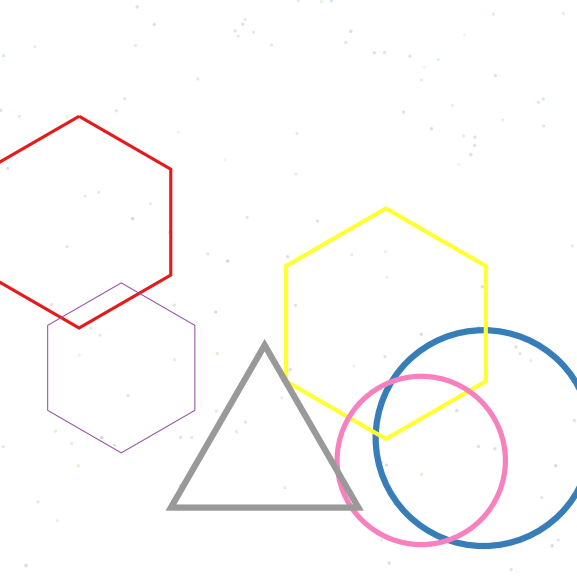[{"shape": "hexagon", "thickness": 1.5, "radius": 0.92, "center": [0.137, 0.614]}, {"shape": "circle", "thickness": 3, "radius": 0.93, "center": [0.837, 0.241]}, {"shape": "hexagon", "thickness": 0.5, "radius": 0.74, "center": [0.21, 0.362]}, {"shape": "hexagon", "thickness": 2, "radius": 1.0, "center": [0.668, 0.439]}, {"shape": "circle", "thickness": 2.5, "radius": 0.73, "center": [0.729, 0.202]}, {"shape": "triangle", "thickness": 3, "radius": 0.94, "center": [0.458, 0.214]}]